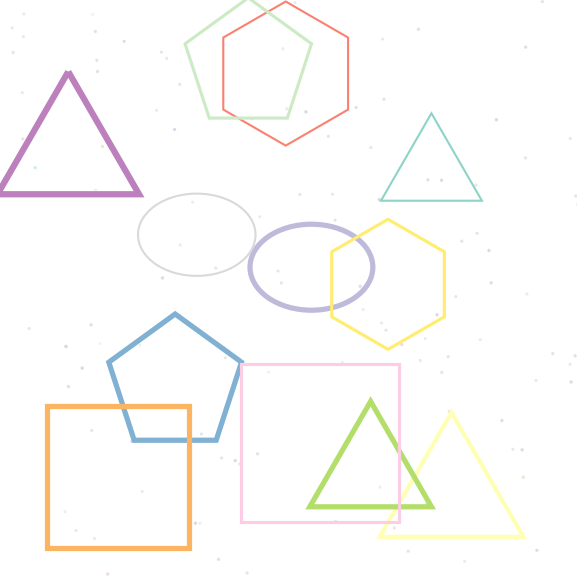[{"shape": "triangle", "thickness": 1, "radius": 0.5, "center": [0.747, 0.702]}, {"shape": "triangle", "thickness": 2, "radius": 0.72, "center": [0.782, 0.141]}, {"shape": "oval", "thickness": 2.5, "radius": 0.53, "center": [0.539, 0.536]}, {"shape": "hexagon", "thickness": 1, "radius": 0.62, "center": [0.495, 0.872]}, {"shape": "pentagon", "thickness": 2.5, "radius": 0.6, "center": [0.303, 0.335]}, {"shape": "square", "thickness": 2.5, "radius": 0.61, "center": [0.205, 0.173]}, {"shape": "triangle", "thickness": 2.5, "radius": 0.61, "center": [0.642, 0.182]}, {"shape": "square", "thickness": 1.5, "radius": 0.69, "center": [0.554, 0.232]}, {"shape": "oval", "thickness": 1, "radius": 0.51, "center": [0.341, 0.593]}, {"shape": "triangle", "thickness": 3, "radius": 0.71, "center": [0.118, 0.734]}, {"shape": "pentagon", "thickness": 1.5, "radius": 0.58, "center": [0.43, 0.888]}, {"shape": "hexagon", "thickness": 1.5, "radius": 0.56, "center": [0.672, 0.507]}]